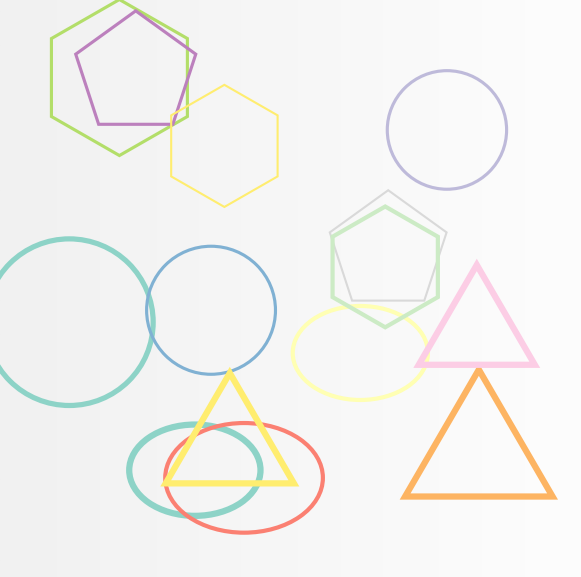[{"shape": "oval", "thickness": 3, "radius": 0.56, "center": [0.335, 0.185]}, {"shape": "circle", "thickness": 2.5, "radius": 0.72, "center": [0.119, 0.441]}, {"shape": "oval", "thickness": 2, "radius": 0.58, "center": [0.62, 0.388]}, {"shape": "circle", "thickness": 1.5, "radius": 0.51, "center": [0.769, 0.774]}, {"shape": "oval", "thickness": 2, "radius": 0.68, "center": [0.42, 0.172]}, {"shape": "circle", "thickness": 1.5, "radius": 0.55, "center": [0.363, 0.462]}, {"shape": "triangle", "thickness": 3, "radius": 0.73, "center": [0.824, 0.213]}, {"shape": "hexagon", "thickness": 1.5, "radius": 0.68, "center": [0.205, 0.865]}, {"shape": "triangle", "thickness": 3, "radius": 0.58, "center": [0.82, 0.425]}, {"shape": "pentagon", "thickness": 1, "radius": 0.53, "center": [0.668, 0.564]}, {"shape": "pentagon", "thickness": 1.5, "radius": 0.54, "center": [0.234, 0.872]}, {"shape": "hexagon", "thickness": 2, "radius": 0.52, "center": [0.663, 0.537]}, {"shape": "hexagon", "thickness": 1, "radius": 0.53, "center": [0.386, 0.747]}, {"shape": "triangle", "thickness": 3, "radius": 0.64, "center": [0.395, 0.226]}]